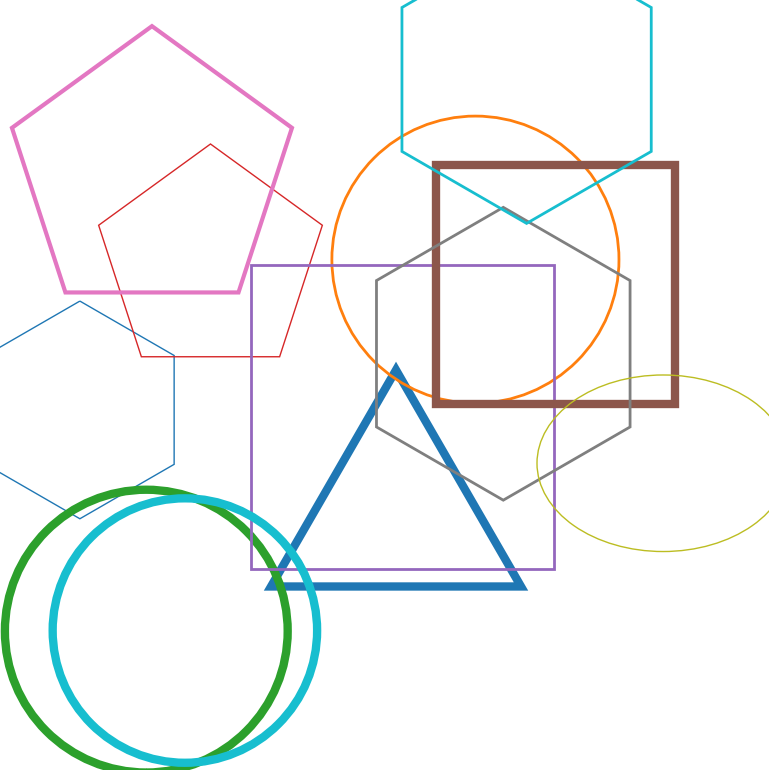[{"shape": "triangle", "thickness": 3, "radius": 0.94, "center": [0.514, 0.332]}, {"shape": "hexagon", "thickness": 0.5, "radius": 0.71, "center": [0.104, 0.468]}, {"shape": "circle", "thickness": 1, "radius": 0.93, "center": [0.617, 0.663]}, {"shape": "circle", "thickness": 3, "radius": 0.92, "center": [0.19, 0.18]}, {"shape": "pentagon", "thickness": 0.5, "radius": 0.76, "center": [0.273, 0.66]}, {"shape": "square", "thickness": 1, "radius": 0.99, "center": [0.523, 0.459]}, {"shape": "square", "thickness": 3, "radius": 0.78, "center": [0.722, 0.63]}, {"shape": "pentagon", "thickness": 1.5, "radius": 0.96, "center": [0.197, 0.775]}, {"shape": "hexagon", "thickness": 1, "radius": 0.95, "center": [0.654, 0.541]}, {"shape": "oval", "thickness": 0.5, "radius": 0.82, "center": [0.861, 0.398]}, {"shape": "circle", "thickness": 3, "radius": 0.86, "center": [0.24, 0.181]}, {"shape": "hexagon", "thickness": 1, "radius": 0.93, "center": [0.684, 0.897]}]